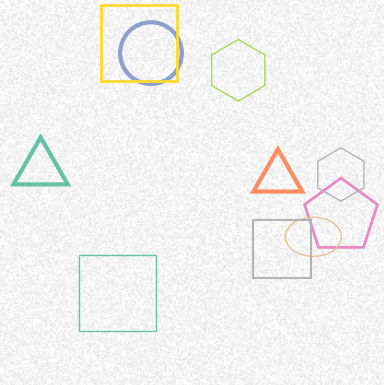[{"shape": "square", "thickness": 1, "radius": 0.5, "center": [0.305, 0.239]}, {"shape": "triangle", "thickness": 3, "radius": 0.41, "center": [0.105, 0.562]}, {"shape": "triangle", "thickness": 3, "radius": 0.37, "center": [0.722, 0.539]}, {"shape": "circle", "thickness": 3, "radius": 0.4, "center": [0.392, 0.862]}, {"shape": "pentagon", "thickness": 2, "radius": 0.5, "center": [0.886, 0.438]}, {"shape": "hexagon", "thickness": 1, "radius": 0.4, "center": [0.619, 0.818]}, {"shape": "square", "thickness": 2, "radius": 0.49, "center": [0.36, 0.889]}, {"shape": "oval", "thickness": 1, "radius": 0.36, "center": [0.814, 0.385]}, {"shape": "square", "thickness": 1.5, "radius": 0.37, "center": [0.733, 0.354]}, {"shape": "hexagon", "thickness": 1, "radius": 0.35, "center": [0.885, 0.547]}]